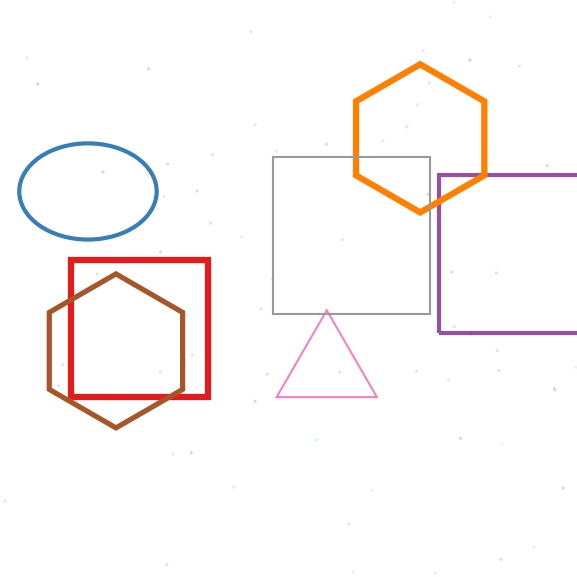[{"shape": "square", "thickness": 3, "radius": 0.59, "center": [0.242, 0.431]}, {"shape": "oval", "thickness": 2, "radius": 0.59, "center": [0.152, 0.668]}, {"shape": "square", "thickness": 2, "radius": 0.68, "center": [0.897, 0.559]}, {"shape": "hexagon", "thickness": 3, "radius": 0.64, "center": [0.728, 0.76]}, {"shape": "hexagon", "thickness": 2.5, "radius": 0.67, "center": [0.201, 0.392]}, {"shape": "triangle", "thickness": 1, "radius": 0.5, "center": [0.566, 0.362]}, {"shape": "square", "thickness": 1, "radius": 0.68, "center": [0.608, 0.592]}]